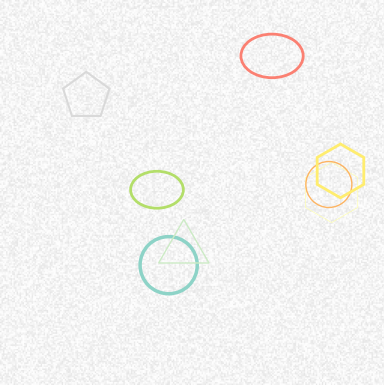[{"shape": "circle", "thickness": 2.5, "radius": 0.37, "center": [0.438, 0.311]}, {"shape": "hexagon", "thickness": 0.5, "radius": 0.39, "center": [0.861, 0.5]}, {"shape": "oval", "thickness": 2, "radius": 0.4, "center": [0.707, 0.855]}, {"shape": "circle", "thickness": 1, "radius": 0.3, "center": [0.854, 0.521]}, {"shape": "oval", "thickness": 2, "radius": 0.34, "center": [0.408, 0.507]}, {"shape": "pentagon", "thickness": 1.5, "radius": 0.32, "center": [0.224, 0.75]}, {"shape": "triangle", "thickness": 1, "radius": 0.38, "center": [0.477, 0.355]}, {"shape": "hexagon", "thickness": 2, "radius": 0.35, "center": [0.884, 0.556]}]